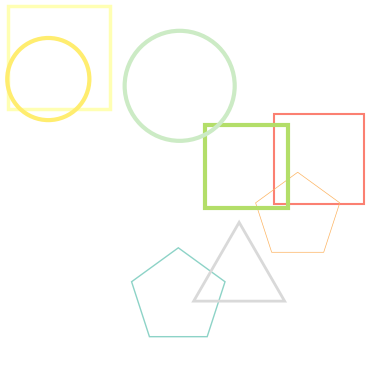[{"shape": "pentagon", "thickness": 1, "radius": 0.64, "center": [0.463, 0.229]}, {"shape": "square", "thickness": 2.5, "radius": 0.67, "center": [0.153, 0.85]}, {"shape": "square", "thickness": 1.5, "radius": 0.58, "center": [0.828, 0.588]}, {"shape": "pentagon", "thickness": 0.5, "radius": 0.57, "center": [0.773, 0.438]}, {"shape": "square", "thickness": 3, "radius": 0.54, "center": [0.64, 0.567]}, {"shape": "triangle", "thickness": 2, "radius": 0.68, "center": [0.621, 0.286]}, {"shape": "circle", "thickness": 3, "radius": 0.71, "center": [0.467, 0.777]}, {"shape": "circle", "thickness": 3, "radius": 0.53, "center": [0.125, 0.795]}]